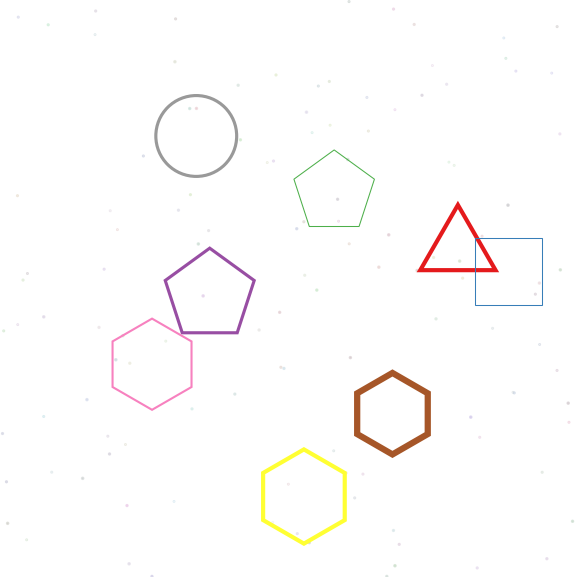[{"shape": "triangle", "thickness": 2, "radius": 0.38, "center": [0.793, 0.569]}, {"shape": "square", "thickness": 0.5, "radius": 0.29, "center": [0.881, 0.529]}, {"shape": "pentagon", "thickness": 0.5, "radius": 0.37, "center": [0.579, 0.666]}, {"shape": "pentagon", "thickness": 1.5, "radius": 0.4, "center": [0.363, 0.488]}, {"shape": "hexagon", "thickness": 2, "radius": 0.41, "center": [0.526, 0.139]}, {"shape": "hexagon", "thickness": 3, "radius": 0.35, "center": [0.68, 0.283]}, {"shape": "hexagon", "thickness": 1, "radius": 0.39, "center": [0.263, 0.368]}, {"shape": "circle", "thickness": 1.5, "radius": 0.35, "center": [0.34, 0.764]}]